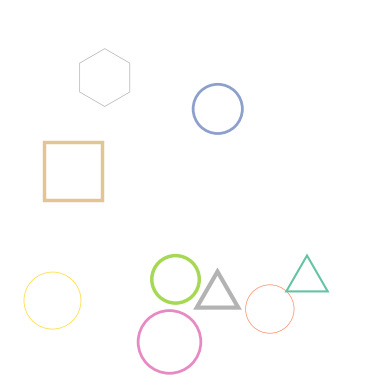[{"shape": "triangle", "thickness": 1.5, "radius": 0.31, "center": [0.797, 0.274]}, {"shape": "circle", "thickness": 0.5, "radius": 0.31, "center": [0.701, 0.197]}, {"shape": "circle", "thickness": 2, "radius": 0.32, "center": [0.566, 0.717]}, {"shape": "circle", "thickness": 2, "radius": 0.41, "center": [0.44, 0.112]}, {"shape": "circle", "thickness": 2.5, "radius": 0.31, "center": [0.456, 0.274]}, {"shape": "circle", "thickness": 0.5, "radius": 0.37, "center": [0.136, 0.219]}, {"shape": "square", "thickness": 2.5, "radius": 0.38, "center": [0.189, 0.555]}, {"shape": "hexagon", "thickness": 0.5, "radius": 0.38, "center": [0.272, 0.799]}, {"shape": "triangle", "thickness": 3, "radius": 0.31, "center": [0.565, 0.232]}]